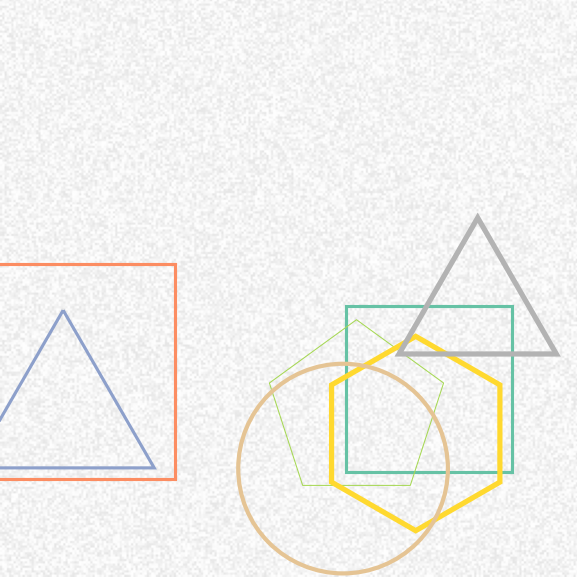[{"shape": "square", "thickness": 1.5, "radius": 0.72, "center": [0.743, 0.325]}, {"shape": "square", "thickness": 1.5, "radius": 0.93, "center": [0.117, 0.356]}, {"shape": "triangle", "thickness": 1.5, "radius": 0.91, "center": [0.109, 0.28]}, {"shape": "pentagon", "thickness": 0.5, "radius": 0.79, "center": [0.617, 0.287]}, {"shape": "hexagon", "thickness": 2.5, "radius": 0.84, "center": [0.72, 0.248]}, {"shape": "circle", "thickness": 2, "radius": 0.91, "center": [0.594, 0.188]}, {"shape": "triangle", "thickness": 2.5, "radius": 0.79, "center": [0.827, 0.465]}]